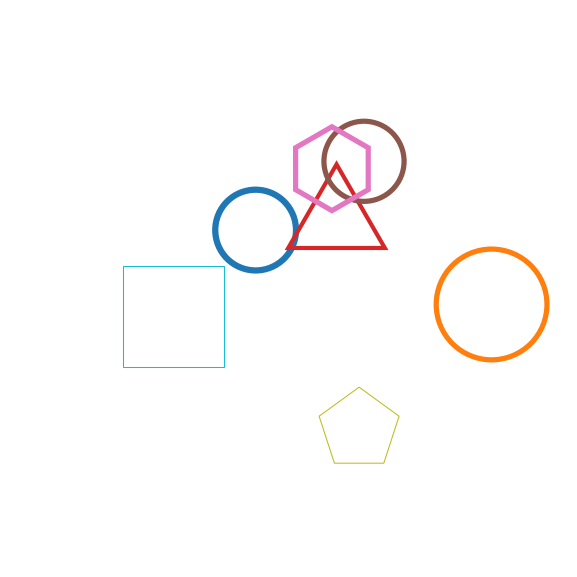[{"shape": "circle", "thickness": 3, "radius": 0.35, "center": [0.443, 0.601]}, {"shape": "circle", "thickness": 2.5, "radius": 0.48, "center": [0.851, 0.472]}, {"shape": "triangle", "thickness": 2, "radius": 0.48, "center": [0.583, 0.618]}, {"shape": "circle", "thickness": 2.5, "radius": 0.35, "center": [0.63, 0.72]}, {"shape": "hexagon", "thickness": 2.5, "radius": 0.36, "center": [0.575, 0.707]}, {"shape": "pentagon", "thickness": 0.5, "radius": 0.36, "center": [0.622, 0.256]}, {"shape": "square", "thickness": 0.5, "radius": 0.44, "center": [0.3, 0.451]}]